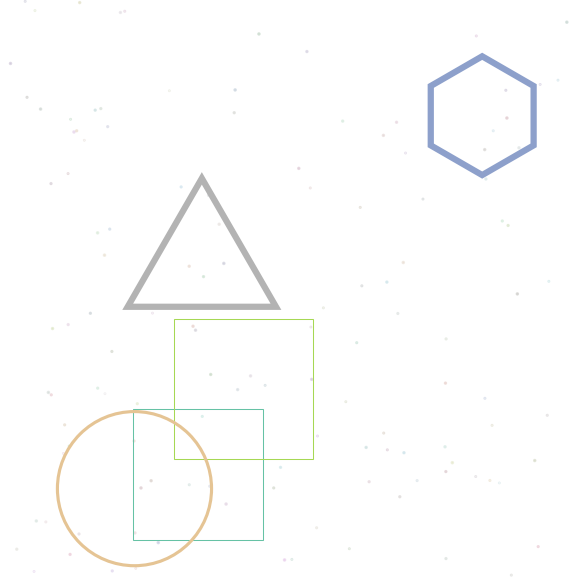[{"shape": "square", "thickness": 0.5, "radius": 0.56, "center": [0.342, 0.178]}, {"shape": "hexagon", "thickness": 3, "radius": 0.51, "center": [0.835, 0.799]}, {"shape": "square", "thickness": 0.5, "radius": 0.6, "center": [0.421, 0.326]}, {"shape": "circle", "thickness": 1.5, "radius": 0.67, "center": [0.233, 0.153]}, {"shape": "triangle", "thickness": 3, "radius": 0.74, "center": [0.349, 0.542]}]